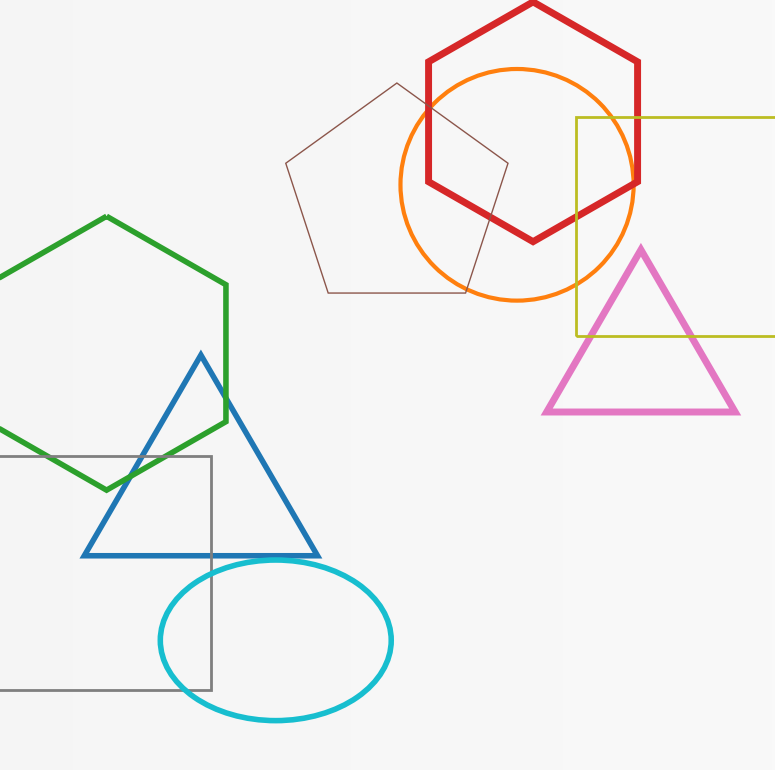[{"shape": "triangle", "thickness": 2, "radius": 0.87, "center": [0.259, 0.365]}, {"shape": "circle", "thickness": 1.5, "radius": 0.75, "center": [0.667, 0.76]}, {"shape": "hexagon", "thickness": 2, "radius": 0.89, "center": [0.138, 0.541]}, {"shape": "hexagon", "thickness": 2.5, "radius": 0.78, "center": [0.688, 0.842]}, {"shape": "pentagon", "thickness": 0.5, "radius": 0.75, "center": [0.512, 0.741]}, {"shape": "triangle", "thickness": 2.5, "radius": 0.7, "center": [0.827, 0.535]}, {"shape": "square", "thickness": 1, "radius": 0.76, "center": [0.12, 0.256]}, {"shape": "square", "thickness": 1, "radius": 0.71, "center": [0.886, 0.706]}, {"shape": "oval", "thickness": 2, "radius": 0.74, "center": [0.356, 0.168]}]